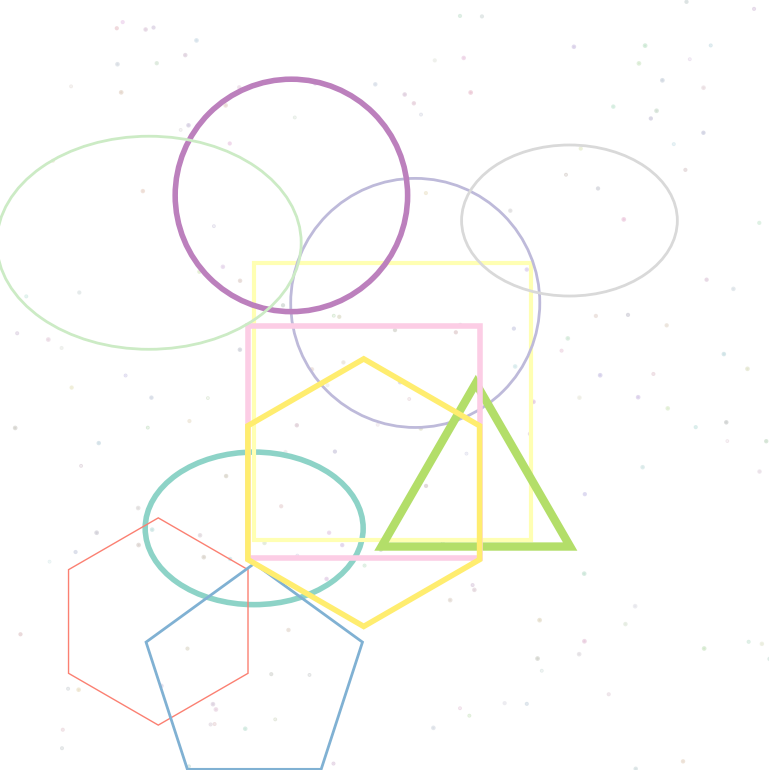[{"shape": "oval", "thickness": 2, "radius": 0.71, "center": [0.33, 0.314]}, {"shape": "square", "thickness": 1.5, "radius": 0.9, "center": [0.51, 0.478]}, {"shape": "circle", "thickness": 1, "radius": 0.81, "center": [0.539, 0.607]}, {"shape": "hexagon", "thickness": 0.5, "radius": 0.67, "center": [0.206, 0.193]}, {"shape": "pentagon", "thickness": 1, "radius": 0.74, "center": [0.33, 0.12]}, {"shape": "triangle", "thickness": 3, "radius": 0.71, "center": [0.618, 0.361]}, {"shape": "square", "thickness": 2, "radius": 0.75, "center": [0.473, 0.426]}, {"shape": "oval", "thickness": 1, "radius": 0.7, "center": [0.74, 0.714]}, {"shape": "circle", "thickness": 2, "radius": 0.75, "center": [0.378, 0.746]}, {"shape": "oval", "thickness": 1, "radius": 0.99, "center": [0.193, 0.685]}, {"shape": "hexagon", "thickness": 2, "radius": 0.87, "center": [0.472, 0.36]}]